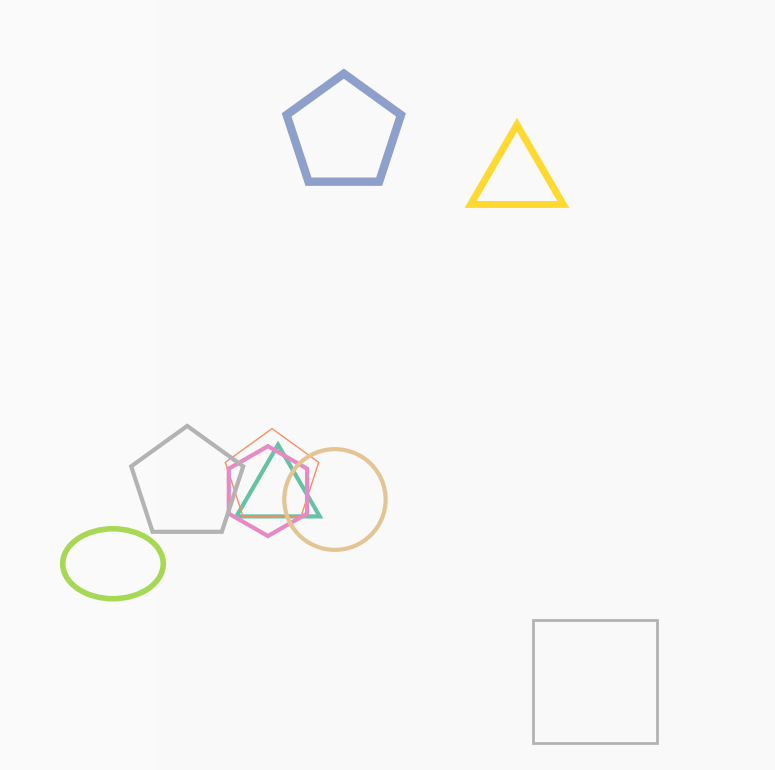[{"shape": "triangle", "thickness": 1.5, "radius": 0.31, "center": [0.359, 0.36]}, {"shape": "pentagon", "thickness": 0.5, "radius": 0.32, "center": [0.351, 0.38]}, {"shape": "pentagon", "thickness": 3, "radius": 0.39, "center": [0.444, 0.827]}, {"shape": "hexagon", "thickness": 1.5, "radius": 0.29, "center": [0.346, 0.362]}, {"shape": "oval", "thickness": 2, "radius": 0.32, "center": [0.146, 0.268]}, {"shape": "triangle", "thickness": 2.5, "radius": 0.34, "center": [0.667, 0.769]}, {"shape": "circle", "thickness": 1.5, "radius": 0.33, "center": [0.432, 0.351]}, {"shape": "square", "thickness": 1, "radius": 0.4, "center": [0.768, 0.115]}, {"shape": "pentagon", "thickness": 1.5, "radius": 0.38, "center": [0.242, 0.371]}]